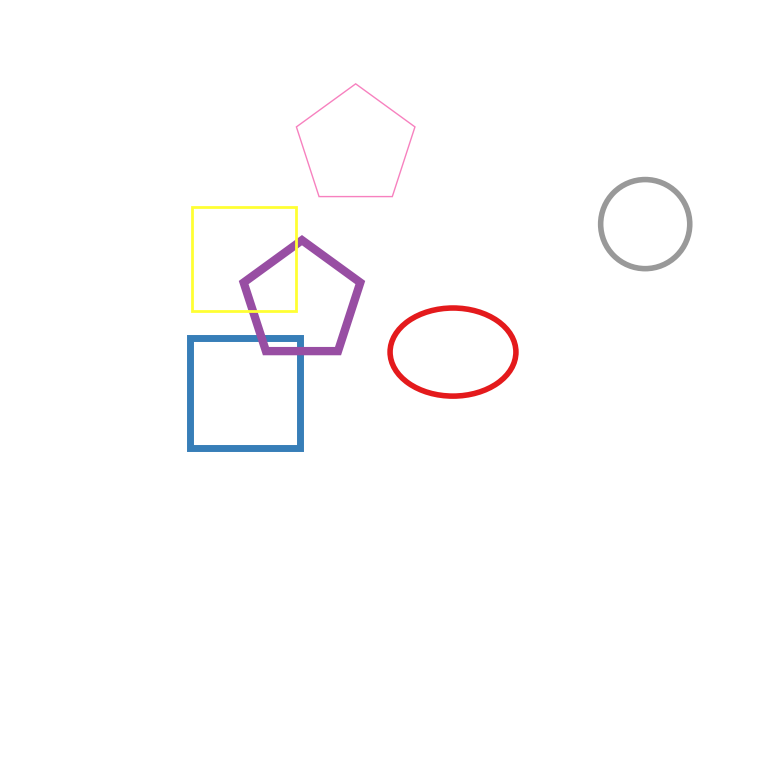[{"shape": "oval", "thickness": 2, "radius": 0.41, "center": [0.588, 0.543]}, {"shape": "square", "thickness": 2.5, "radius": 0.36, "center": [0.318, 0.489]}, {"shape": "pentagon", "thickness": 3, "radius": 0.4, "center": [0.392, 0.608]}, {"shape": "square", "thickness": 1, "radius": 0.34, "center": [0.317, 0.664]}, {"shape": "pentagon", "thickness": 0.5, "radius": 0.4, "center": [0.462, 0.81]}, {"shape": "circle", "thickness": 2, "radius": 0.29, "center": [0.838, 0.709]}]